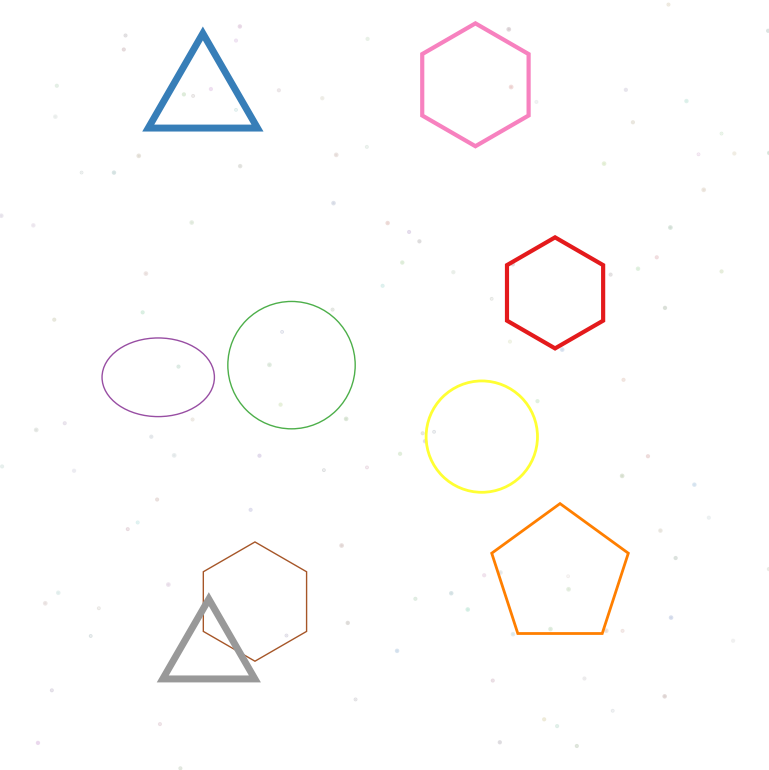[{"shape": "hexagon", "thickness": 1.5, "radius": 0.36, "center": [0.721, 0.62]}, {"shape": "triangle", "thickness": 2.5, "radius": 0.41, "center": [0.263, 0.875]}, {"shape": "circle", "thickness": 0.5, "radius": 0.41, "center": [0.379, 0.526]}, {"shape": "oval", "thickness": 0.5, "radius": 0.36, "center": [0.205, 0.51]}, {"shape": "pentagon", "thickness": 1, "radius": 0.47, "center": [0.727, 0.253]}, {"shape": "circle", "thickness": 1, "radius": 0.36, "center": [0.626, 0.433]}, {"shape": "hexagon", "thickness": 0.5, "radius": 0.39, "center": [0.331, 0.219]}, {"shape": "hexagon", "thickness": 1.5, "radius": 0.4, "center": [0.617, 0.89]}, {"shape": "triangle", "thickness": 2.5, "radius": 0.35, "center": [0.271, 0.153]}]